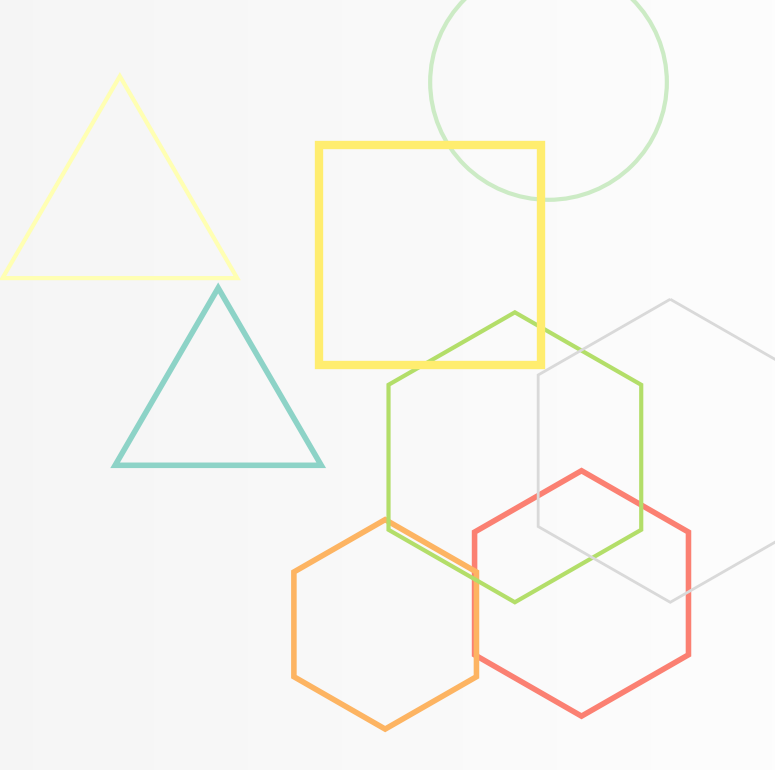[{"shape": "triangle", "thickness": 2, "radius": 0.77, "center": [0.282, 0.472]}, {"shape": "triangle", "thickness": 1.5, "radius": 0.87, "center": [0.155, 0.726]}, {"shape": "hexagon", "thickness": 2, "radius": 0.8, "center": [0.75, 0.229]}, {"shape": "hexagon", "thickness": 2, "radius": 0.68, "center": [0.497, 0.189]}, {"shape": "hexagon", "thickness": 1.5, "radius": 0.94, "center": [0.664, 0.406]}, {"shape": "hexagon", "thickness": 1, "radius": 0.98, "center": [0.865, 0.415]}, {"shape": "circle", "thickness": 1.5, "radius": 0.76, "center": [0.708, 0.893]}, {"shape": "square", "thickness": 3, "radius": 0.71, "center": [0.555, 0.668]}]